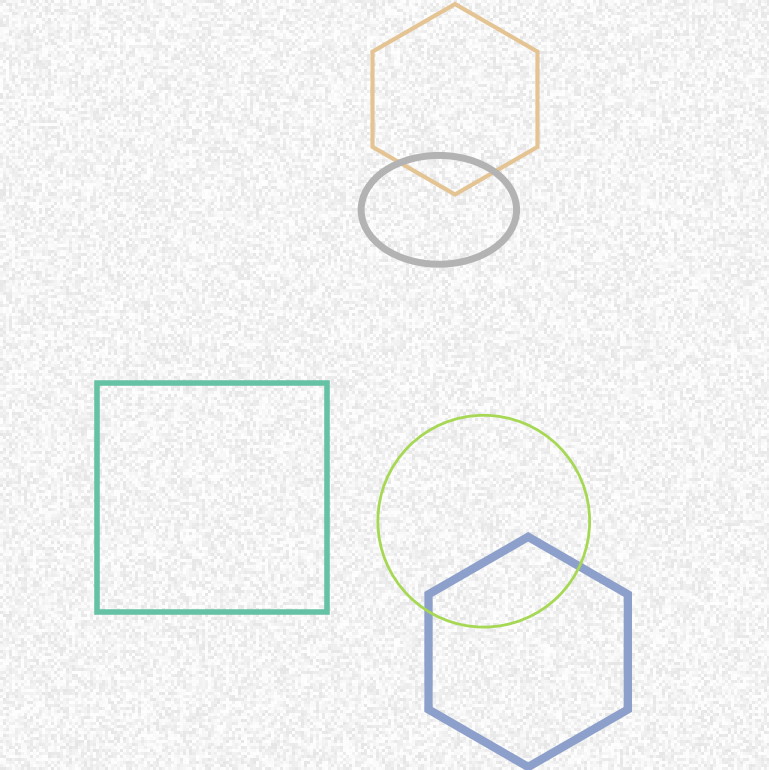[{"shape": "square", "thickness": 2, "radius": 0.75, "center": [0.275, 0.354]}, {"shape": "hexagon", "thickness": 3, "radius": 0.75, "center": [0.686, 0.153]}, {"shape": "circle", "thickness": 1, "radius": 0.69, "center": [0.628, 0.323]}, {"shape": "hexagon", "thickness": 1.5, "radius": 0.62, "center": [0.591, 0.871]}, {"shape": "oval", "thickness": 2.5, "radius": 0.5, "center": [0.57, 0.728]}]